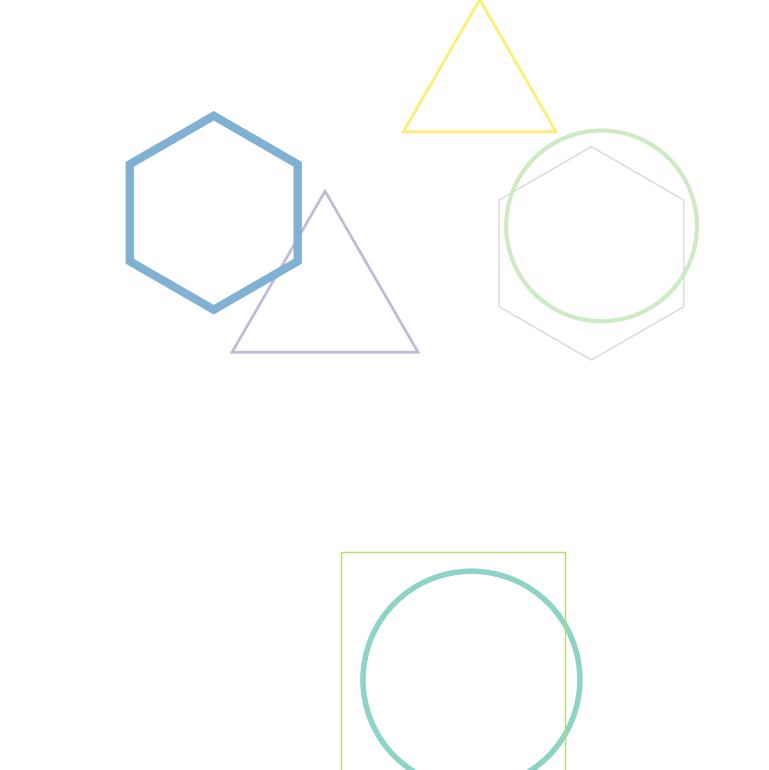[{"shape": "circle", "thickness": 2, "radius": 0.7, "center": [0.612, 0.117]}, {"shape": "triangle", "thickness": 1, "radius": 0.7, "center": [0.422, 0.612]}, {"shape": "hexagon", "thickness": 3, "radius": 0.63, "center": [0.278, 0.724]}, {"shape": "square", "thickness": 0.5, "radius": 0.72, "center": [0.588, 0.139]}, {"shape": "hexagon", "thickness": 0.5, "radius": 0.69, "center": [0.768, 0.671]}, {"shape": "circle", "thickness": 1.5, "radius": 0.62, "center": [0.781, 0.707]}, {"shape": "triangle", "thickness": 1, "radius": 0.57, "center": [0.623, 0.886]}]